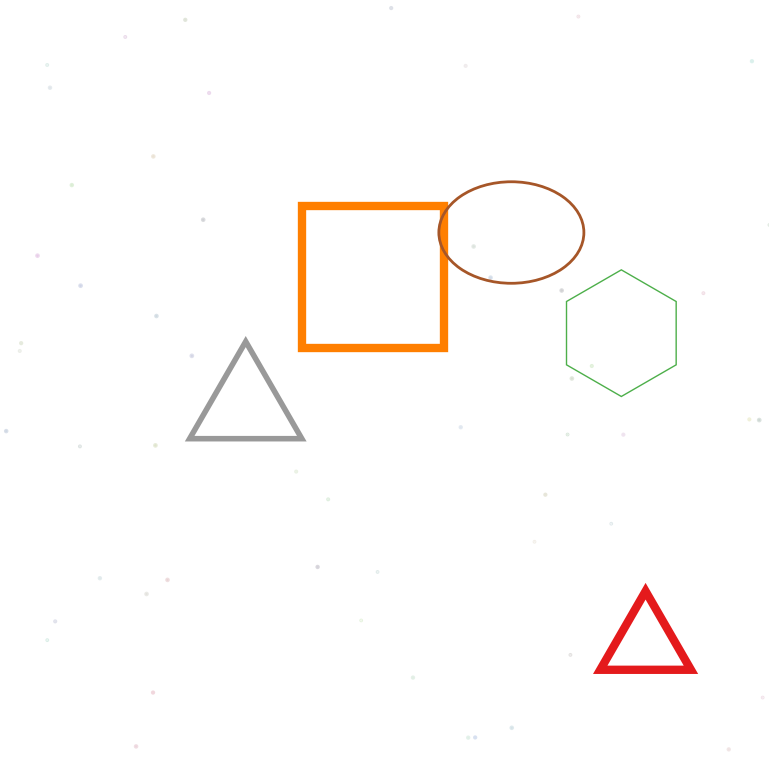[{"shape": "triangle", "thickness": 3, "radius": 0.34, "center": [0.838, 0.164]}, {"shape": "hexagon", "thickness": 0.5, "radius": 0.41, "center": [0.807, 0.567]}, {"shape": "square", "thickness": 3, "radius": 0.46, "center": [0.485, 0.64]}, {"shape": "oval", "thickness": 1, "radius": 0.47, "center": [0.664, 0.698]}, {"shape": "triangle", "thickness": 2, "radius": 0.42, "center": [0.319, 0.472]}]